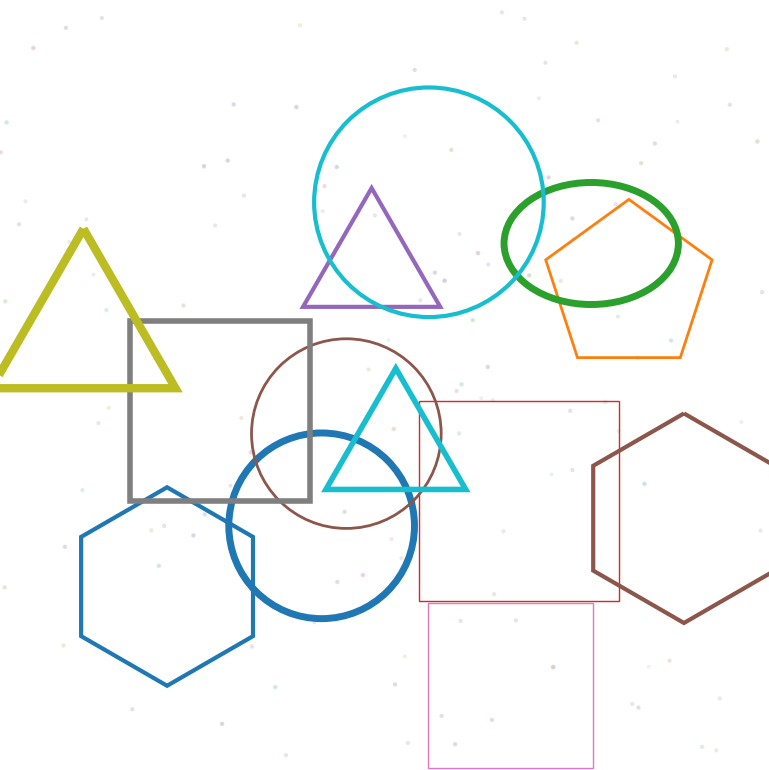[{"shape": "hexagon", "thickness": 1.5, "radius": 0.64, "center": [0.217, 0.238]}, {"shape": "circle", "thickness": 2.5, "radius": 0.6, "center": [0.418, 0.317]}, {"shape": "pentagon", "thickness": 1, "radius": 0.57, "center": [0.817, 0.627]}, {"shape": "oval", "thickness": 2.5, "radius": 0.57, "center": [0.768, 0.684]}, {"shape": "square", "thickness": 0.5, "radius": 0.65, "center": [0.674, 0.349]}, {"shape": "triangle", "thickness": 1.5, "radius": 0.51, "center": [0.483, 0.653]}, {"shape": "hexagon", "thickness": 1.5, "radius": 0.68, "center": [0.888, 0.327]}, {"shape": "circle", "thickness": 1, "radius": 0.62, "center": [0.45, 0.437]}, {"shape": "square", "thickness": 0.5, "radius": 0.53, "center": [0.663, 0.11]}, {"shape": "square", "thickness": 2, "radius": 0.59, "center": [0.286, 0.466]}, {"shape": "triangle", "thickness": 3, "radius": 0.69, "center": [0.108, 0.565]}, {"shape": "circle", "thickness": 1.5, "radius": 0.75, "center": [0.557, 0.737]}, {"shape": "triangle", "thickness": 2, "radius": 0.52, "center": [0.514, 0.417]}]